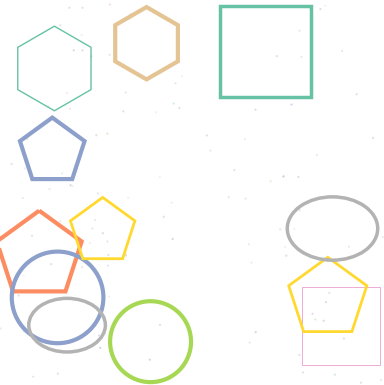[{"shape": "square", "thickness": 2.5, "radius": 0.59, "center": [0.69, 0.866]}, {"shape": "hexagon", "thickness": 1, "radius": 0.55, "center": [0.141, 0.822]}, {"shape": "pentagon", "thickness": 3, "radius": 0.58, "center": [0.102, 0.337]}, {"shape": "pentagon", "thickness": 3, "radius": 0.44, "center": [0.136, 0.606]}, {"shape": "circle", "thickness": 3, "radius": 0.59, "center": [0.15, 0.228]}, {"shape": "square", "thickness": 0.5, "radius": 0.51, "center": [0.886, 0.153]}, {"shape": "circle", "thickness": 3, "radius": 0.53, "center": [0.391, 0.113]}, {"shape": "pentagon", "thickness": 2, "radius": 0.53, "center": [0.851, 0.225]}, {"shape": "pentagon", "thickness": 2, "radius": 0.44, "center": [0.267, 0.399]}, {"shape": "hexagon", "thickness": 3, "radius": 0.47, "center": [0.381, 0.888]}, {"shape": "oval", "thickness": 2.5, "radius": 0.5, "center": [0.174, 0.155]}, {"shape": "oval", "thickness": 2.5, "radius": 0.59, "center": [0.864, 0.406]}]